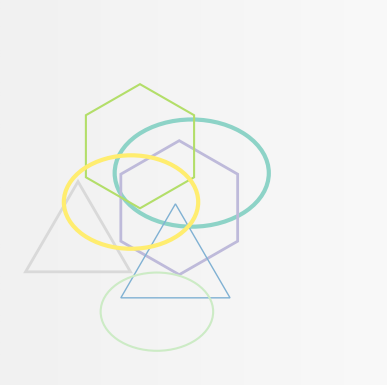[{"shape": "oval", "thickness": 3, "radius": 0.99, "center": [0.495, 0.55]}, {"shape": "hexagon", "thickness": 2, "radius": 0.87, "center": [0.463, 0.461]}, {"shape": "triangle", "thickness": 1, "radius": 0.81, "center": [0.453, 0.308]}, {"shape": "hexagon", "thickness": 1.5, "radius": 0.81, "center": [0.361, 0.62]}, {"shape": "triangle", "thickness": 2, "radius": 0.78, "center": [0.201, 0.372]}, {"shape": "oval", "thickness": 1.5, "radius": 0.73, "center": [0.405, 0.19]}, {"shape": "oval", "thickness": 3, "radius": 0.87, "center": [0.338, 0.475]}]